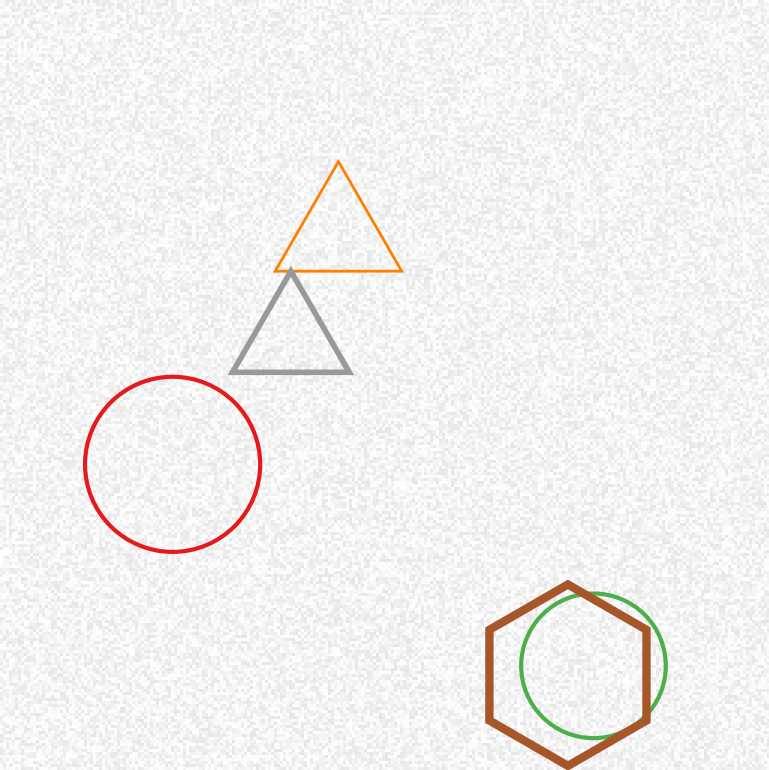[{"shape": "circle", "thickness": 1.5, "radius": 0.57, "center": [0.224, 0.397]}, {"shape": "circle", "thickness": 1.5, "radius": 0.47, "center": [0.771, 0.135]}, {"shape": "triangle", "thickness": 1, "radius": 0.47, "center": [0.44, 0.695]}, {"shape": "hexagon", "thickness": 3, "radius": 0.59, "center": [0.738, 0.123]}, {"shape": "triangle", "thickness": 2, "radius": 0.44, "center": [0.378, 0.56]}]